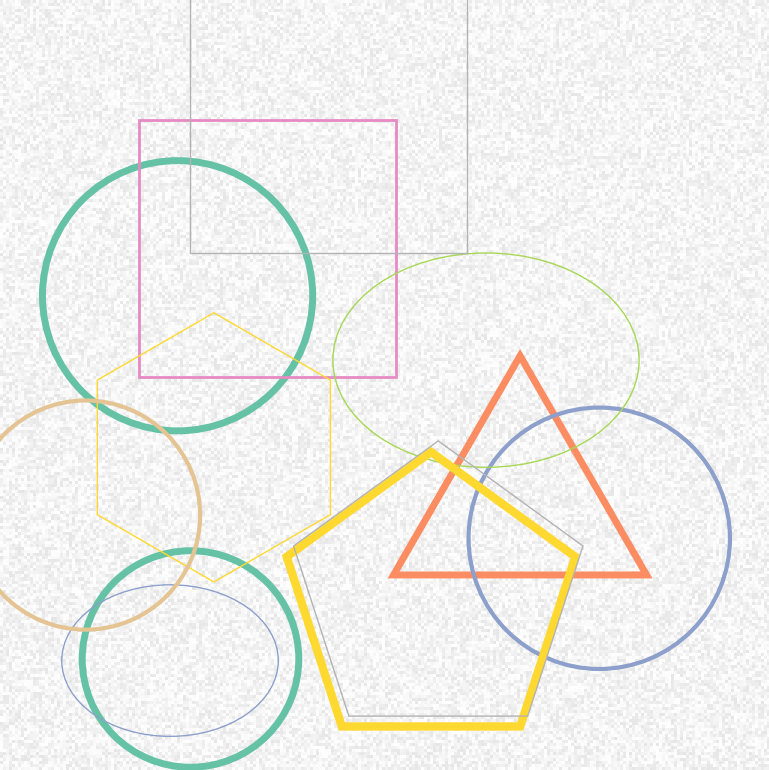[{"shape": "circle", "thickness": 2.5, "radius": 0.7, "center": [0.247, 0.144]}, {"shape": "circle", "thickness": 2.5, "radius": 0.88, "center": [0.231, 0.616]}, {"shape": "triangle", "thickness": 2.5, "radius": 0.95, "center": [0.675, 0.348]}, {"shape": "circle", "thickness": 1.5, "radius": 0.85, "center": [0.778, 0.301]}, {"shape": "oval", "thickness": 0.5, "radius": 0.7, "center": [0.221, 0.142]}, {"shape": "square", "thickness": 1, "radius": 0.84, "center": [0.348, 0.677]}, {"shape": "oval", "thickness": 0.5, "radius": 0.99, "center": [0.631, 0.532]}, {"shape": "pentagon", "thickness": 3, "radius": 0.99, "center": [0.56, 0.216]}, {"shape": "hexagon", "thickness": 0.5, "radius": 0.87, "center": [0.278, 0.419]}, {"shape": "circle", "thickness": 1.5, "radius": 0.74, "center": [0.111, 0.331]}, {"shape": "pentagon", "thickness": 0.5, "radius": 0.99, "center": [0.569, 0.23]}, {"shape": "square", "thickness": 0.5, "radius": 0.9, "center": [0.427, 0.851]}]